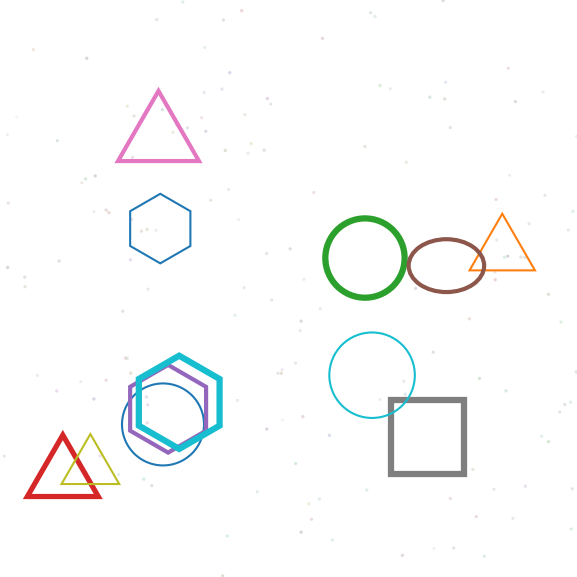[{"shape": "hexagon", "thickness": 1, "radius": 0.3, "center": [0.278, 0.603]}, {"shape": "circle", "thickness": 1, "radius": 0.35, "center": [0.282, 0.264]}, {"shape": "triangle", "thickness": 1, "radius": 0.33, "center": [0.87, 0.564]}, {"shape": "circle", "thickness": 3, "radius": 0.34, "center": [0.632, 0.552]}, {"shape": "triangle", "thickness": 2.5, "radius": 0.35, "center": [0.109, 0.175]}, {"shape": "hexagon", "thickness": 2, "radius": 0.38, "center": [0.291, 0.291]}, {"shape": "oval", "thickness": 2, "radius": 0.33, "center": [0.773, 0.539]}, {"shape": "triangle", "thickness": 2, "radius": 0.4, "center": [0.274, 0.761]}, {"shape": "square", "thickness": 3, "radius": 0.32, "center": [0.74, 0.242]}, {"shape": "triangle", "thickness": 1, "radius": 0.29, "center": [0.156, 0.19]}, {"shape": "circle", "thickness": 1, "radius": 0.37, "center": [0.644, 0.349]}, {"shape": "hexagon", "thickness": 3, "radius": 0.4, "center": [0.31, 0.302]}]